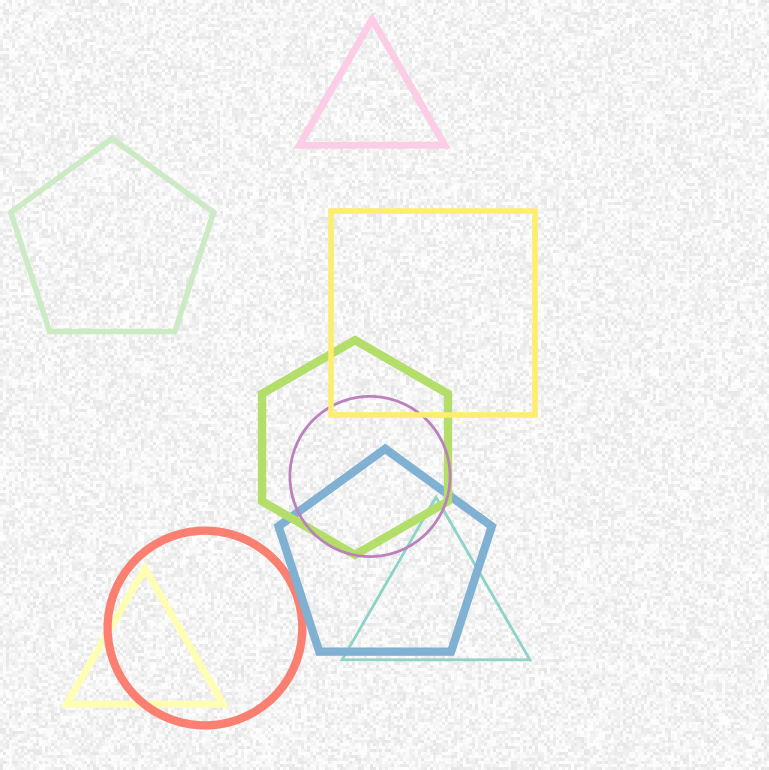[{"shape": "triangle", "thickness": 1, "radius": 0.7, "center": [0.566, 0.214]}, {"shape": "triangle", "thickness": 2.5, "radius": 0.59, "center": [0.188, 0.144]}, {"shape": "circle", "thickness": 3, "radius": 0.63, "center": [0.266, 0.184]}, {"shape": "pentagon", "thickness": 3, "radius": 0.73, "center": [0.5, 0.272]}, {"shape": "hexagon", "thickness": 3, "radius": 0.7, "center": [0.461, 0.419]}, {"shape": "triangle", "thickness": 2.5, "radius": 0.55, "center": [0.483, 0.866]}, {"shape": "circle", "thickness": 1, "radius": 0.52, "center": [0.481, 0.381]}, {"shape": "pentagon", "thickness": 2, "radius": 0.69, "center": [0.146, 0.681]}, {"shape": "square", "thickness": 2, "radius": 0.66, "center": [0.562, 0.594]}]